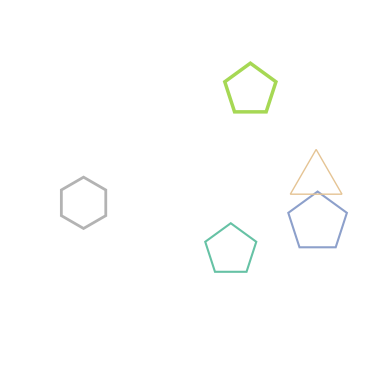[{"shape": "pentagon", "thickness": 1.5, "radius": 0.35, "center": [0.599, 0.35]}, {"shape": "pentagon", "thickness": 1.5, "radius": 0.4, "center": [0.825, 0.422]}, {"shape": "pentagon", "thickness": 2.5, "radius": 0.35, "center": [0.65, 0.766]}, {"shape": "triangle", "thickness": 1, "radius": 0.39, "center": [0.821, 0.534]}, {"shape": "hexagon", "thickness": 2, "radius": 0.33, "center": [0.217, 0.473]}]